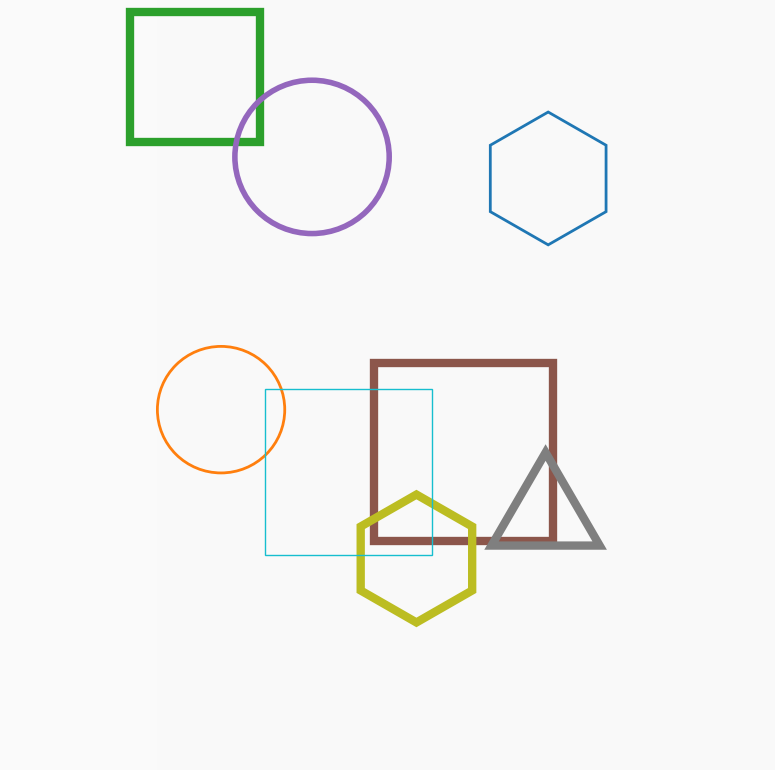[{"shape": "hexagon", "thickness": 1, "radius": 0.43, "center": [0.707, 0.768]}, {"shape": "circle", "thickness": 1, "radius": 0.41, "center": [0.285, 0.468]}, {"shape": "square", "thickness": 3, "radius": 0.42, "center": [0.251, 0.9]}, {"shape": "circle", "thickness": 2, "radius": 0.5, "center": [0.403, 0.796]}, {"shape": "square", "thickness": 3, "radius": 0.58, "center": [0.598, 0.413]}, {"shape": "triangle", "thickness": 3, "radius": 0.4, "center": [0.704, 0.332]}, {"shape": "hexagon", "thickness": 3, "radius": 0.42, "center": [0.537, 0.275]}, {"shape": "square", "thickness": 0.5, "radius": 0.54, "center": [0.449, 0.387]}]